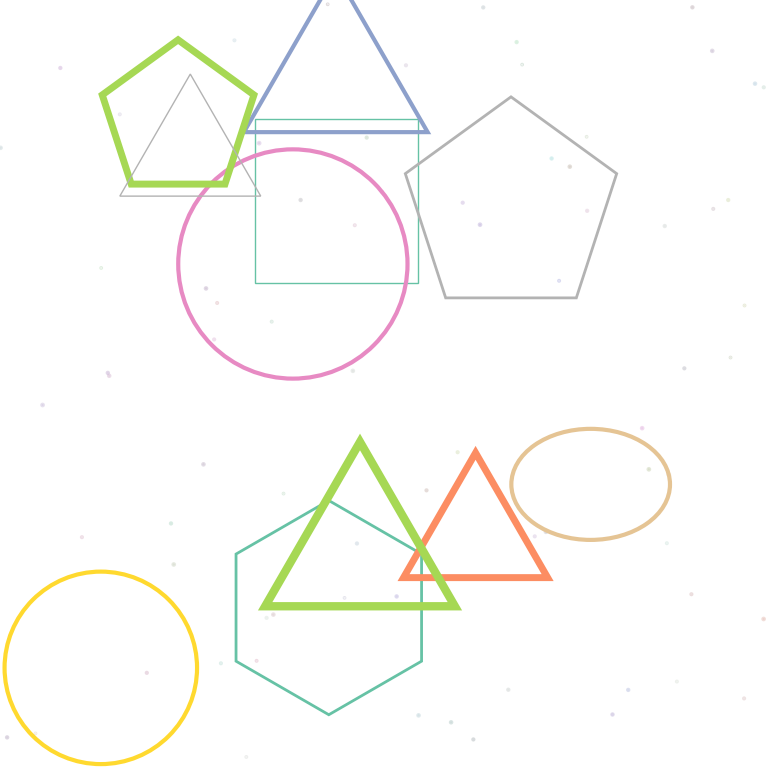[{"shape": "hexagon", "thickness": 1, "radius": 0.7, "center": [0.427, 0.211]}, {"shape": "square", "thickness": 0.5, "radius": 0.53, "center": [0.437, 0.739]}, {"shape": "triangle", "thickness": 2.5, "radius": 0.54, "center": [0.618, 0.304]}, {"shape": "triangle", "thickness": 1.5, "radius": 0.69, "center": [0.436, 0.897]}, {"shape": "circle", "thickness": 1.5, "radius": 0.74, "center": [0.38, 0.657]}, {"shape": "pentagon", "thickness": 2.5, "radius": 0.52, "center": [0.231, 0.845]}, {"shape": "triangle", "thickness": 3, "radius": 0.71, "center": [0.468, 0.284]}, {"shape": "circle", "thickness": 1.5, "radius": 0.62, "center": [0.131, 0.133]}, {"shape": "oval", "thickness": 1.5, "radius": 0.52, "center": [0.767, 0.371]}, {"shape": "triangle", "thickness": 0.5, "radius": 0.53, "center": [0.247, 0.798]}, {"shape": "pentagon", "thickness": 1, "radius": 0.72, "center": [0.664, 0.73]}]